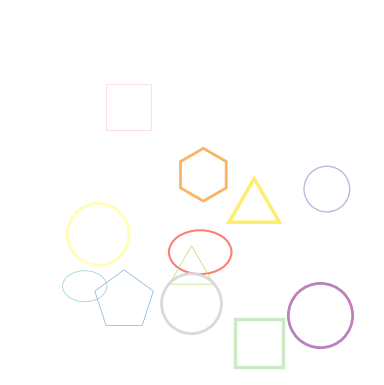[{"shape": "oval", "thickness": 0.5, "radius": 0.29, "center": [0.22, 0.257]}, {"shape": "circle", "thickness": 2, "radius": 0.4, "center": [0.255, 0.391]}, {"shape": "circle", "thickness": 1, "radius": 0.3, "center": [0.849, 0.509]}, {"shape": "oval", "thickness": 1.5, "radius": 0.41, "center": [0.52, 0.345]}, {"shape": "pentagon", "thickness": 0.5, "radius": 0.4, "center": [0.322, 0.219]}, {"shape": "hexagon", "thickness": 2, "radius": 0.34, "center": [0.528, 0.546]}, {"shape": "triangle", "thickness": 0.5, "radius": 0.33, "center": [0.498, 0.295]}, {"shape": "square", "thickness": 0.5, "radius": 0.3, "center": [0.334, 0.723]}, {"shape": "circle", "thickness": 2, "radius": 0.39, "center": [0.497, 0.211]}, {"shape": "circle", "thickness": 2, "radius": 0.42, "center": [0.832, 0.18]}, {"shape": "square", "thickness": 2.5, "radius": 0.31, "center": [0.672, 0.11]}, {"shape": "triangle", "thickness": 2.5, "radius": 0.38, "center": [0.66, 0.461]}]